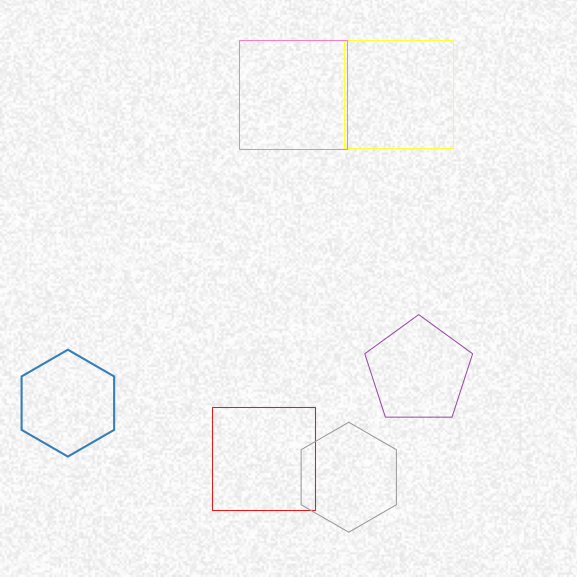[{"shape": "square", "thickness": 0.5, "radius": 0.45, "center": [0.457, 0.205]}, {"shape": "hexagon", "thickness": 1, "radius": 0.46, "center": [0.118, 0.301]}, {"shape": "pentagon", "thickness": 0.5, "radius": 0.49, "center": [0.725, 0.356]}, {"shape": "square", "thickness": 0.5, "radius": 0.47, "center": [0.69, 0.836]}, {"shape": "square", "thickness": 0.5, "radius": 0.47, "center": [0.507, 0.835]}, {"shape": "hexagon", "thickness": 0.5, "radius": 0.48, "center": [0.604, 0.173]}]